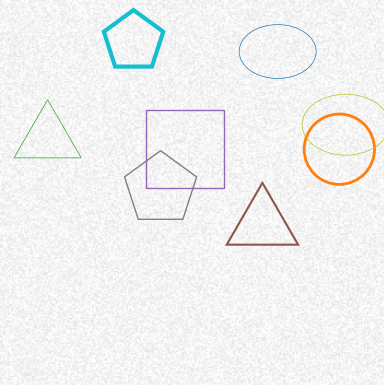[{"shape": "oval", "thickness": 0.5, "radius": 0.5, "center": [0.721, 0.866]}, {"shape": "circle", "thickness": 2, "radius": 0.46, "center": [0.881, 0.612]}, {"shape": "triangle", "thickness": 0.5, "radius": 0.5, "center": [0.124, 0.64]}, {"shape": "square", "thickness": 1, "radius": 0.51, "center": [0.482, 0.613]}, {"shape": "triangle", "thickness": 1.5, "radius": 0.54, "center": [0.682, 0.418]}, {"shape": "pentagon", "thickness": 1, "radius": 0.49, "center": [0.417, 0.51]}, {"shape": "oval", "thickness": 0.5, "radius": 0.57, "center": [0.898, 0.676]}, {"shape": "pentagon", "thickness": 3, "radius": 0.41, "center": [0.347, 0.893]}]